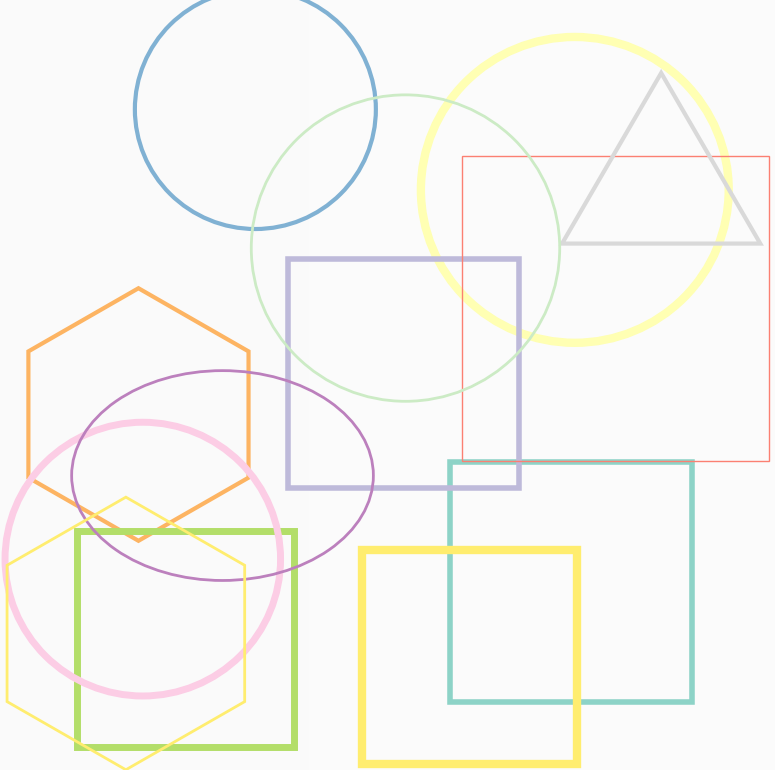[{"shape": "square", "thickness": 2, "radius": 0.78, "center": [0.737, 0.244]}, {"shape": "circle", "thickness": 3, "radius": 0.99, "center": [0.742, 0.753]}, {"shape": "square", "thickness": 2, "radius": 0.75, "center": [0.52, 0.515]}, {"shape": "square", "thickness": 0.5, "radius": 0.99, "center": [0.794, 0.6]}, {"shape": "circle", "thickness": 1.5, "radius": 0.78, "center": [0.33, 0.858]}, {"shape": "hexagon", "thickness": 1.5, "radius": 0.82, "center": [0.179, 0.462]}, {"shape": "square", "thickness": 2.5, "radius": 0.7, "center": [0.24, 0.17]}, {"shape": "circle", "thickness": 2.5, "radius": 0.89, "center": [0.184, 0.274]}, {"shape": "triangle", "thickness": 1.5, "radius": 0.74, "center": [0.853, 0.758]}, {"shape": "oval", "thickness": 1, "radius": 0.97, "center": [0.287, 0.382]}, {"shape": "circle", "thickness": 1, "radius": 0.99, "center": [0.523, 0.678]}, {"shape": "square", "thickness": 3, "radius": 0.69, "center": [0.605, 0.147]}, {"shape": "hexagon", "thickness": 1, "radius": 0.89, "center": [0.162, 0.177]}]